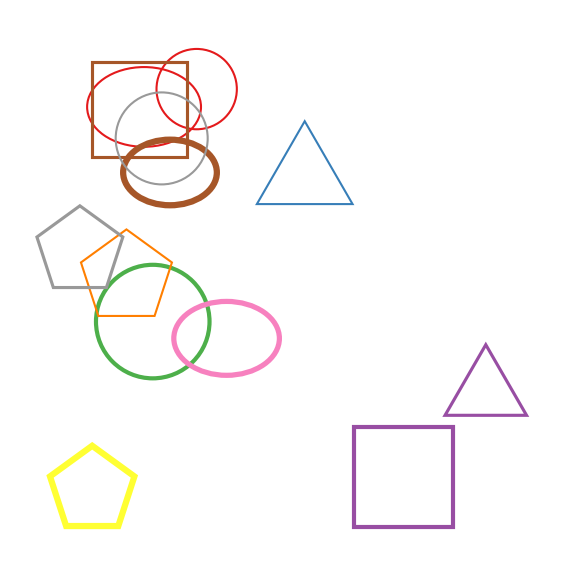[{"shape": "circle", "thickness": 1, "radius": 0.35, "center": [0.341, 0.845]}, {"shape": "oval", "thickness": 1, "radius": 0.49, "center": [0.249, 0.814]}, {"shape": "triangle", "thickness": 1, "radius": 0.48, "center": [0.528, 0.694]}, {"shape": "circle", "thickness": 2, "radius": 0.49, "center": [0.265, 0.442]}, {"shape": "square", "thickness": 2, "radius": 0.43, "center": [0.699, 0.173]}, {"shape": "triangle", "thickness": 1.5, "radius": 0.41, "center": [0.841, 0.321]}, {"shape": "pentagon", "thickness": 1, "radius": 0.41, "center": [0.219, 0.519]}, {"shape": "pentagon", "thickness": 3, "radius": 0.38, "center": [0.16, 0.15]}, {"shape": "oval", "thickness": 3, "radius": 0.41, "center": [0.294, 0.7]}, {"shape": "square", "thickness": 1.5, "radius": 0.41, "center": [0.242, 0.81]}, {"shape": "oval", "thickness": 2.5, "radius": 0.46, "center": [0.392, 0.413]}, {"shape": "pentagon", "thickness": 1.5, "radius": 0.39, "center": [0.138, 0.565]}, {"shape": "circle", "thickness": 1, "radius": 0.4, "center": [0.28, 0.759]}]